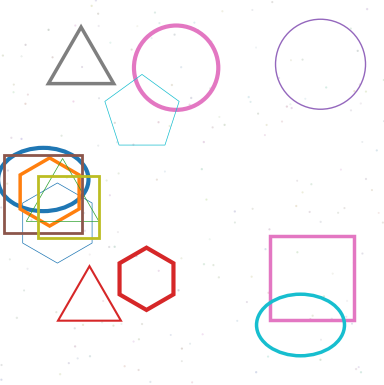[{"shape": "hexagon", "thickness": 0.5, "radius": 0.52, "center": [0.149, 0.421]}, {"shape": "oval", "thickness": 3, "radius": 0.59, "center": [0.112, 0.534]}, {"shape": "hexagon", "thickness": 2.5, "radius": 0.44, "center": [0.129, 0.501]}, {"shape": "triangle", "thickness": 0.5, "radius": 0.54, "center": [0.163, 0.479]}, {"shape": "hexagon", "thickness": 3, "radius": 0.4, "center": [0.381, 0.276]}, {"shape": "triangle", "thickness": 1.5, "radius": 0.47, "center": [0.232, 0.214]}, {"shape": "circle", "thickness": 1, "radius": 0.58, "center": [0.833, 0.833]}, {"shape": "square", "thickness": 2, "radius": 0.5, "center": [0.112, 0.497]}, {"shape": "square", "thickness": 2.5, "radius": 0.55, "center": [0.811, 0.278]}, {"shape": "circle", "thickness": 3, "radius": 0.55, "center": [0.457, 0.824]}, {"shape": "triangle", "thickness": 2.5, "radius": 0.49, "center": [0.211, 0.832]}, {"shape": "square", "thickness": 2, "radius": 0.4, "center": [0.178, 0.462]}, {"shape": "pentagon", "thickness": 0.5, "radius": 0.51, "center": [0.369, 0.705]}, {"shape": "oval", "thickness": 2.5, "radius": 0.57, "center": [0.781, 0.156]}]